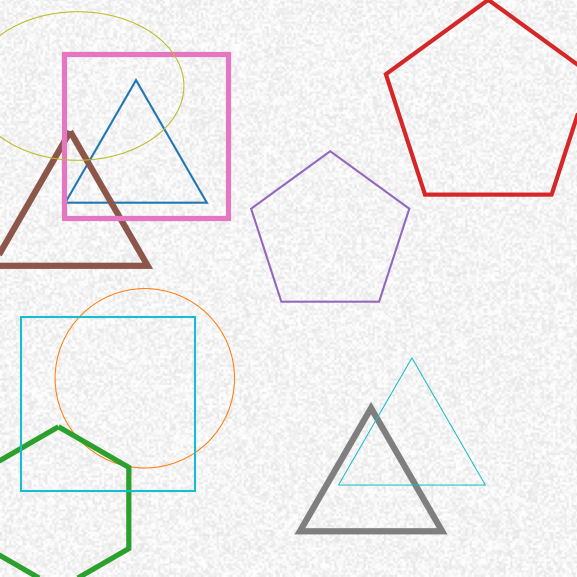[{"shape": "triangle", "thickness": 1, "radius": 0.71, "center": [0.236, 0.719]}, {"shape": "circle", "thickness": 0.5, "radius": 0.78, "center": [0.251, 0.344]}, {"shape": "hexagon", "thickness": 2.5, "radius": 0.7, "center": [0.101, 0.12]}, {"shape": "pentagon", "thickness": 2, "radius": 0.93, "center": [0.846, 0.813]}, {"shape": "pentagon", "thickness": 1, "radius": 0.72, "center": [0.572, 0.593]}, {"shape": "triangle", "thickness": 3, "radius": 0.78, "center": [0.121, 0.616]}, {"shape": "square", "thickness": 2.5, "radius": 0.71, "center": [0.253, 0.763]}, {"shape": "triangle", "thickness": 3, "radius": 0.71, "center": [0.643, 0.15]}, {"shape": "oval", "thickness": 0.5, "radius": 0.92, "center": [0.135, 0.85]}, {"shape": "triangle", "thickness": 0.5, "radius": 0.73, "center": [0.713, 0.233]}, {"shape": "square", "thickness": 1, "radius": 0.75, "center": [0.186, 0.3]}]